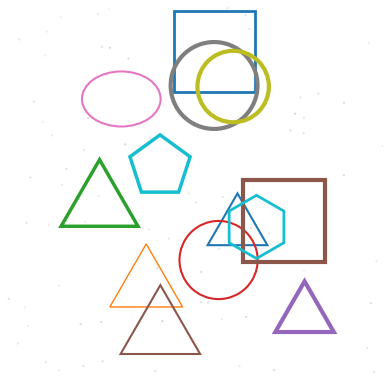[{"shape": "triangle", "thickness": 1.5, "radius": 0.45, "center": [0.617, 0.408]}, {"shape": "square", "thickness": 2, "radius": 0.53, "center": [0.556, 0.865]}, {"shape": "triangle", "thickness": 1, "radius": 0.55, "center": [0.38, 0.257]}, {"shape": "triangle", "thickness": 2.5, "radius": 0.58, "center": [0.259, 0.47]}, {"shape": "circle", "thickness": 1.5, "radius": 0.51, "center": [0.568, 0.325]}, {"shape": "triangle", "thickness": 3, "radius": 0.44, "center": [0.791, 0.181]}, {"shape": "square", "thickness": 3, "radius": 0.53, "center": [0.738, 0.426]}, {"shape": "triangle", "thickness": 1.5, "radius": 0.6, "center": [0.416, 0.14]}, {"shape": "oval", "thickness": 1.5, "radius": 0.51, "center": [0.315, 0.743]}, {"shape": "circle", "thickness": 3, "radius": 0.56, "center": [0.556, 0.778]}, {"shape": "circle", "thickness": 3, "radius": 0.46, "center": [0.606, 0.775]}, {"shape": "hexagon", "thickness": 2, "radius": 0.41, "center": [0.666, 0.411]}, {"shape": "pentagon", "thickness": 2.5, "radius": 0.41, "center": [0.416, 0.567]}]